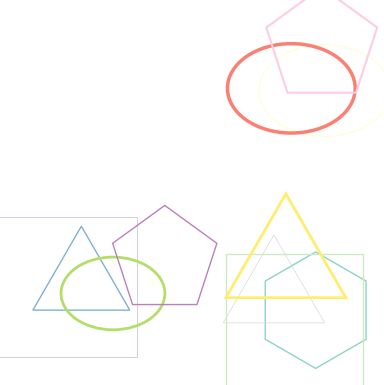[{"shape": "hexagon", "thickness": 1, "radius": 0.76, "center": [0.82, 0.194]}, {"shape": "oval", "thickness": 0.5, "radius": 0.85, "center": [0.843, 0.765]}, {"shape": "square", "thickness": 0.5, "radius": 0.91, "center": [0.174, 0.255]}, {"shape": "oval", "thickness": 2.5, "radius": 0.83, "center": [0.757, 0.771]}, {"shape": "triangle", "thickness": 1, "radius": 0.73, "center": [0.211, 0.267]}, {"shape": "oval", "thickness": 2, "radius": 0.67, "center": [0.293, 0.238]}, {"shape": "pentagon", "thickness": 1.5, "radius": 0.76, "center": [0.836, 0.882]}, {"shape": "triangle", "thickness": 0.5, "radius": 0.76, "center": [0.712, 0.238]}, {"shape": "pentagon", "thickness": 1, "radius": 0.71, "center": [0.428, 0.324]}, {"shape": "square", "thickness": 1, "radius": 0.89, "center": [0.765, 0.162]}, {"shape": "triangle", "thickness": 2, "radius": 0.9, "center": [0.742, 0.317]}]